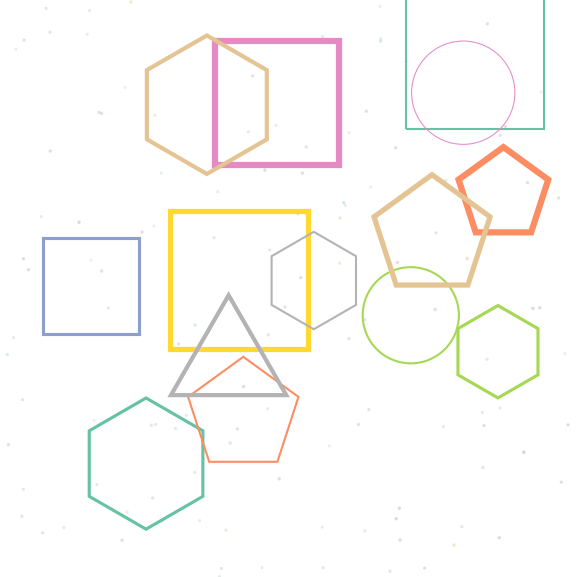[{"shape": "square", "thickness": 1, "radius": 0.6, "center": [0.823, 0.896]}, {"shape": "hexagon", "thickness": 1.5, "radius": 0.57, "center": [0.253, 0.196]}, {"shape": "pentagon", "thickness": 1, "radius": 0.5, "center": [0.421, 0.281]}, {"shape": "pentagon", "thickness": 3, "radius": 0.41, "center": [0.872, 0.663]}, {"shape": "square", "thickness": 1.5, "radius": 0.42, "center": [0.157, 0.504]}, {"shape": "square", "thickness": 3, "radius": 0.54, "center": [0.48, 0.821]}, {"shape": "circle", "thickness": 0.5, "radius": 0.45, "center": [0.802, 0.839]}, {"shape": "hexagon", "thickness": 1.5, "radius": 0.4, "center": [0.862, 0.39]}, {"shape": "circle", "thickness": 1, "radius": 0.42, "center": [0.711, 0.453]}, {"shape": "square", "thickness": 2.5, "radius": 0.6, "center": [0.413, 0.514]}, {"shape": "pentagon", "thickness": 2.5, "radius": 0.53, "center": [0.748, 0.591]}, {"shape": "hexagon", "thickness": 2, "radius": 0.6, "center": [0.358, 0.818]}, {"shape": "hexagon", "thickness": 1, "radius": 0.42, "center": [0.543, 0.513]}, {"shape": "triangle", "thickness": 2, "radius": 0.58, "center": [0.396, 0.373]}]